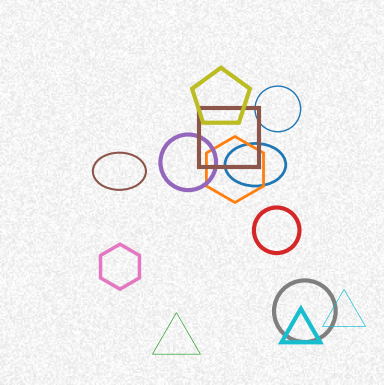[{"shape": "oval", "thickness": 2, "radius": 0.39, "center": [0.663, 0.572]}, {"shape": "circle", "thickness": 1, "radius": 0.3, "center": [0.722, 0.717]}, {"shape": "hexagon", "thickness": 2, "radius": 0.43, "center": [0.61, 0.56]}, {"shape": "triangle", "thickness": 0.5, "radius": 0.36, "center": [0.458, 0.116]}, {"shape": "circle", "thickness": 3, "radius": 0.3, "center": [0.719, 0.402]}, {"shape": "circle", "thickness": 3, "radius": 0.36, "center": [0.489, 0.578]}, {"shape": "oval", "thickness": 1.5, "radius": 0.34, "center": [0.31, 0.555]}, {"shape": "square", "thickness": 3, "radius": 0.39, "center": [0.595, 0.642]}, {"shape": "hexagon", "thickness": 2.5, "radius": 0.29, "center": [0.312, 0.307]}, {"shape": "circle", "thickness": 3, "radius": 0.4, "center": [0.792, 0.192]}, {"shape": "pentagon", "thickness": 3, "radius": 0.39, "center": [0.574, 0.745]}, {"shape": "triangle", "thickness": 3, "radius": 0.29, "center": [0.782, 0.14]}, {"shape": "triangle", "thickness": 0.5, "radius": 0.32, "center": [0.894, 0.184]}]